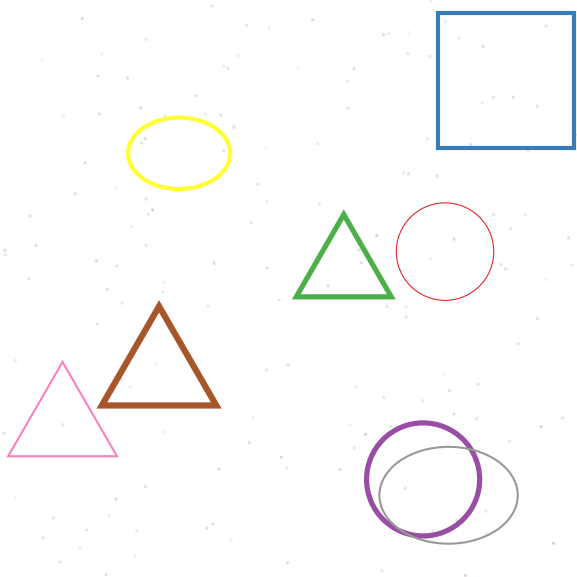[{"shape": "circle", "thickness": 0.5, "radius": 0.42, "center": [0.771, 0.563]}, {"shape": "square", "thickness": 2, "radius": 0.59, "center": [0.876, 0.86]}, {"shape": "triangle", "thickness": 2.5, "radius": 0.48, "center": [0.595, 0.533]}, {"shape": "circle", "thickness": 2.5, "radius": 0.49, "center": [0.733, 0.169]}, {"shape": "oval", "thickness": 2, "radius": 0.44, "center": [0.31, 0.734]}, {"shape": "triangle", "thickness": 3, "radius": 0.57, "center": [0.275, 0.354]}, {"shape": "triangle", "thickness": 1, "radius": 0.54, "center": [0.108, 0.263]}, {"shape": "oval", "thickness": 1, "radius": 0.6, "center": [0.777, 0.142]}]